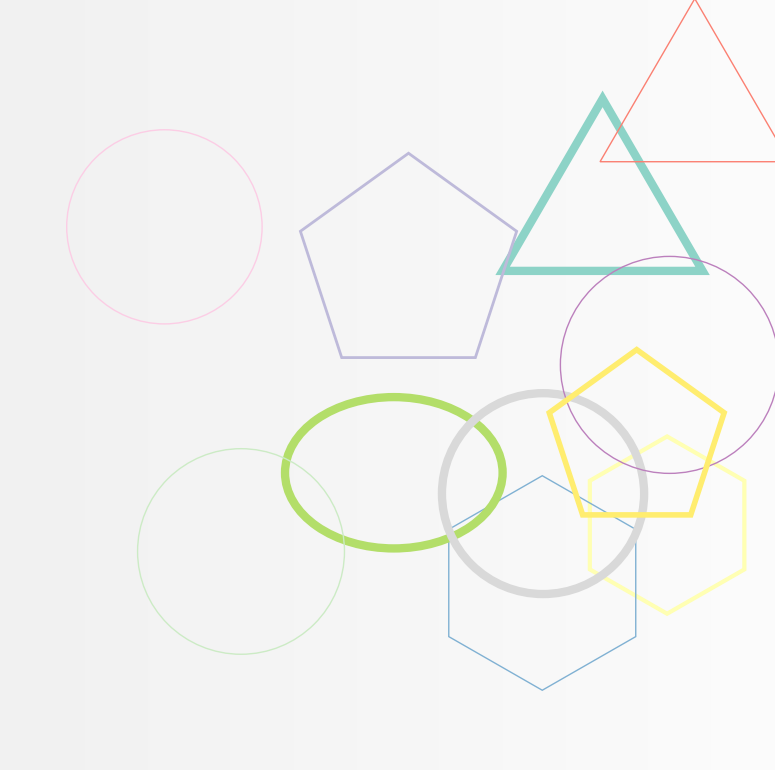[{"shape": "triangle", "thickness": 3, "radius": 0.74, "center": [0.778, 0.723]}, {"shape": "hexagon", "thickness": 1.5, "radius": 0.58, "center": [0.861, 0.318]}, {"shape": "pentagon", "thickness": 1, "radius": 0.73, "center": [0.527, 0.654]}, {"shape": "triangle", "thickness": 0.5, "radius": 0.71, "center": [0.896, 0.861]}, {"shape": "hexagon", "thickness": 0.5, "radius": 0.7, "center": [0.7, 0.243]}, {"shape": "oval", "thickness": 3, "radius": 0.7, "center": [0.508, 0.386]}, {"shape": "circle", "thickness": 0.5, "radius": 0.63, "center": [0.212, 0.705]}, {"shape": "circle", "thickness": 3, "radius": 0.65, "center": [0.701, 0.359]}, {"shape": "circle", "thickness": 0.5, "radius": 0.7, "center": [0.864, 0.526]}, {"shape": "circle", "thickness": 0.5, "radius": 0.67, "center": [0.311, 0.284]}, {"shape": "pentagon", "thickness": 2, "radius": 0.59, "center": [0.822, 0.427]}]